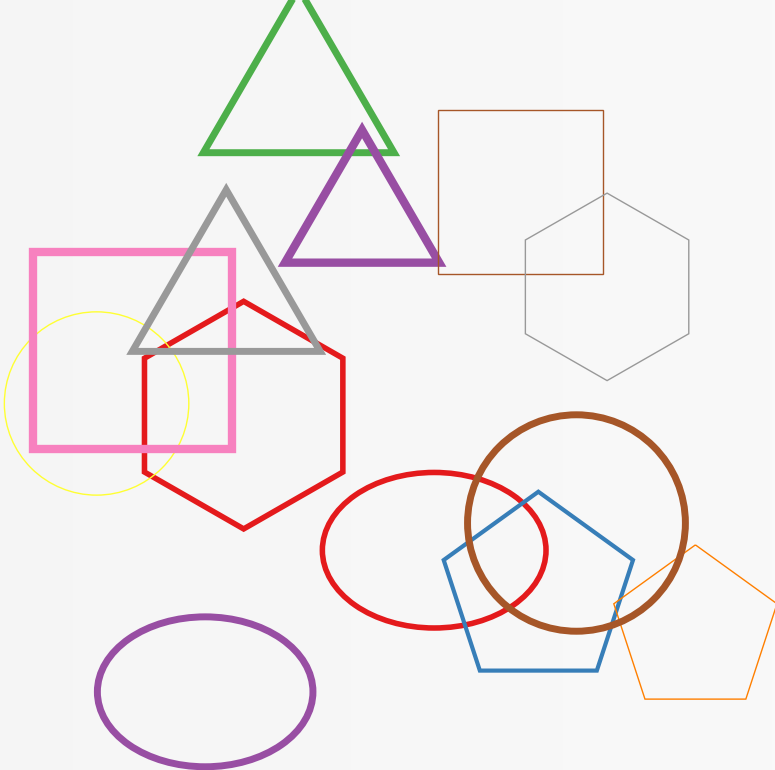[{"shape": "oval", "thickness": 2, "radius": 0.72, "center": [0.56, 0.285]}, {"shape": "hexagon", "thickness": 2, "radius": 0.74, "center": [0.314, 0.461]}, {"shape": "pentagon", "thickness": 1.5, "radius": 0.64, "center": [0.695, 0.233]}, {"shape": "triangle", "thickness": 2.5, "radius": 0.71, "center": [0.385, 0.873]}, {"shape": "triangle", "thickness": 3, "radius": 0.57, "center": [0.467, 0.716]}, {"shape": "oval", "thickness": 2.5, "radius": 0.7, "center": [0.265, 0.102]}, {"shape": "pentagon", "thickness": 0.5, "radius": 0.55, "center": [0.897, 0.182]}, {"shape": "circle", "thickness": 0.5, "radius": 0.6, "center": [0.125, 0.476]}, {"shape": "circle", "thickness": 2.5, "radius": 0.7, "center": [0.744, 0.321]}, {"shape": "square", "thickness": 0.5, "radius": 0.53, "center": [0.671, 0.751]}, {"shape": "square", "thickness": 3, "radius": 0.64, "center": [0.171, 0.545]}, {"shape": "triangle", "thickness": 2.5, "radius": 0.7, "center": [0.292, 0.614]}, {"shape": "hexagon", "thickness": 0.5, "radius": 0.61, "center": [0.783, 0.627]}]